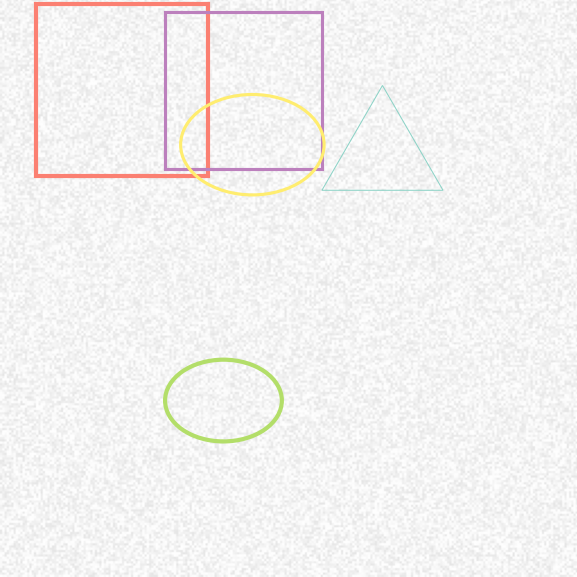[{"shape": "triangle", "thickness": 0.5, "radius": 0.61, "center": [0.662, 0.73]}, {"shape": "square", "thickness": 2, "radius": 0.74, "center": [0.212, 0.843]}, {"shape": "oval", "thickness": 2, "radius": 0.51, "center": [0.387, 0.306]}, {"shape": "square", "thickness": 1.5, "radius": 0.68, "center": [0.422, 0.842]}, {"shape": "oval", "thickness": 1.5, "radius": 0.62, "center": [0.437, 0.749]}]